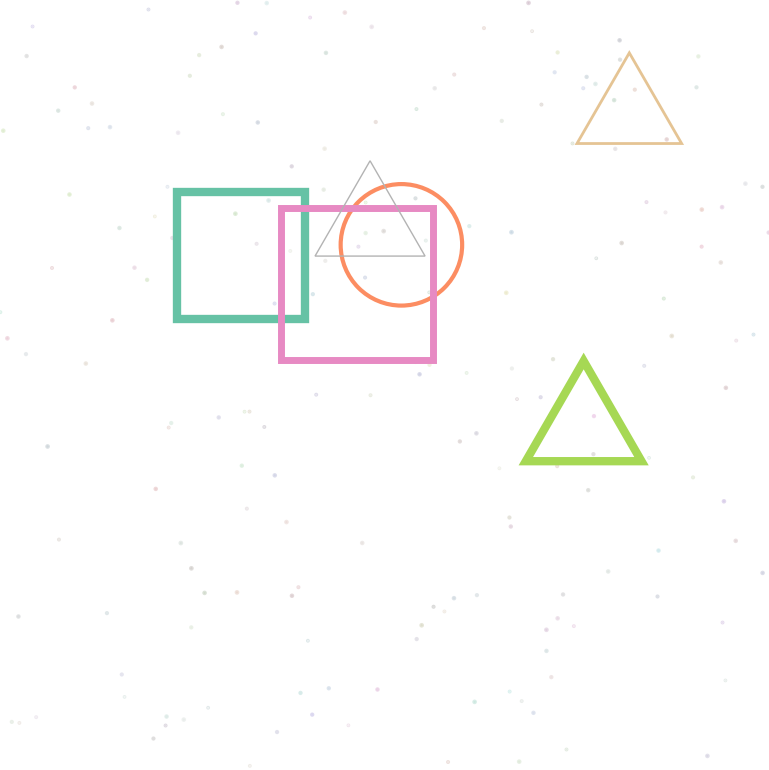[{"shape": "square", "thickness": 3, "radius": 0.41, "center": [0.313, 0.668]}, {"shape": "circle", "thickness": 1.5, "radius": 0.39, "center": [0.521, 0.682]}, {"shape": "square", "thickness": 2.5, "radius": 0.49, "center": [0.464, 0.632]}, {"shape": "triangle", "thickness": 3, "radius": 0.43, "center": [0.758, 0.444]}, {"shape": "triangle", "thickness": 1, "radius": 0.39, "center": [0.817, 0.853]}, {"shape": "triangle", "thickness": 0.5, "radius": 0.41, "center": [0.481, 0.709]}]